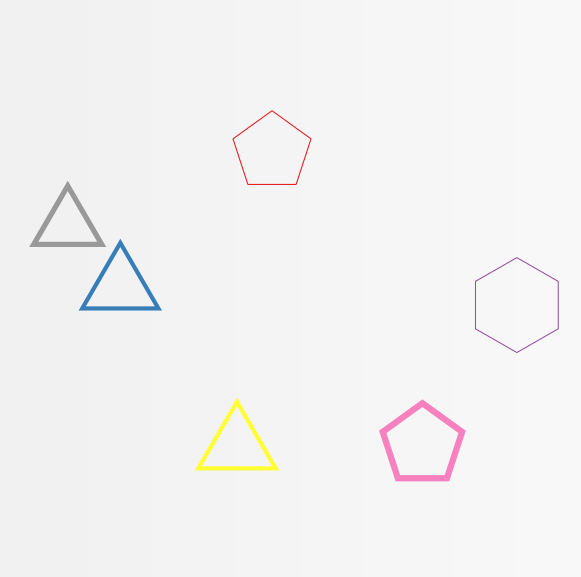[{"shape": "pentagon", "thickness": 0.5, "radius": 0.35, "center": [0.468, 0.737]}, {"shape": "triangle", "thickness": 2, "radius": 0.38, "center": [0.207, 0.503]}, {"shape": "hexagon", "thickness": 0.5, "radius": 0.41, "center": [0.889, 0.471]}, {"shape": "triangle", "thickness": 2, "radius": 0.38, "center": [0.408, 0.227]}, {"shape": "pentagon", "thickness": 3, "radius": 0.36, "center": [0.727, 0.229]}, {"shape": "triangle", "thickness": 2.5, "radius": 0.34, "center": [0.117, 0.61]}]